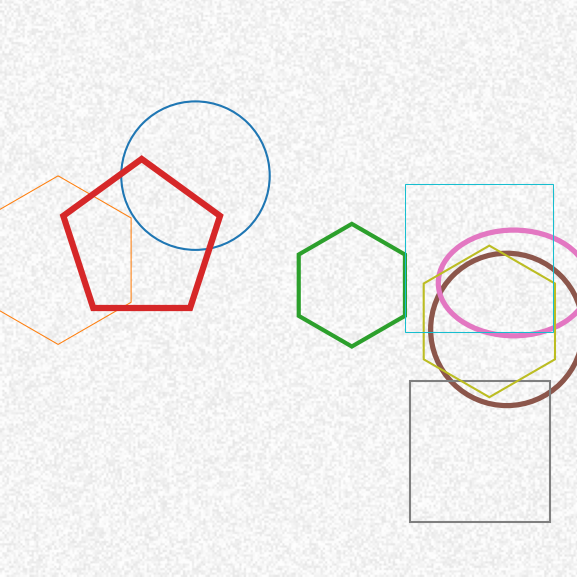[{"shape": "circle", "thickness": 1, "radius": 0.64, "center": [0.338, 0.695]}, {"shape": "hexagon", "thickness": 0.5, "radius": 0.73, "center": [0.101, 0.549]}, {"shape": "hexagon", "thickness": 2, "radius": 0.53, "center": [0.609, 0.505]}, {"shape": "pentagon", "thickness": 3, "radius": 0.71, "center": [0.245, 0.581]}, {"shape": "circle", "thickness": 2.5, "radius": 0.66, "center": [0.878, 0.429]}, {"shape": "oval", "thickness": 2.5, "radius": 0.65, "center": [0.89, 0.509]}, {"shape": "square", "thickness": 1, "radius": 0.61, "center": [0.831, 0.217]}, {"shape": "hexagon", "thickness": 1, "radius": 0.66, "center": [0.847, 0.443]}, {"shape": "square", "thickness": 0.5, "radius": 0.64, "center": [0.829, 0.552]}]